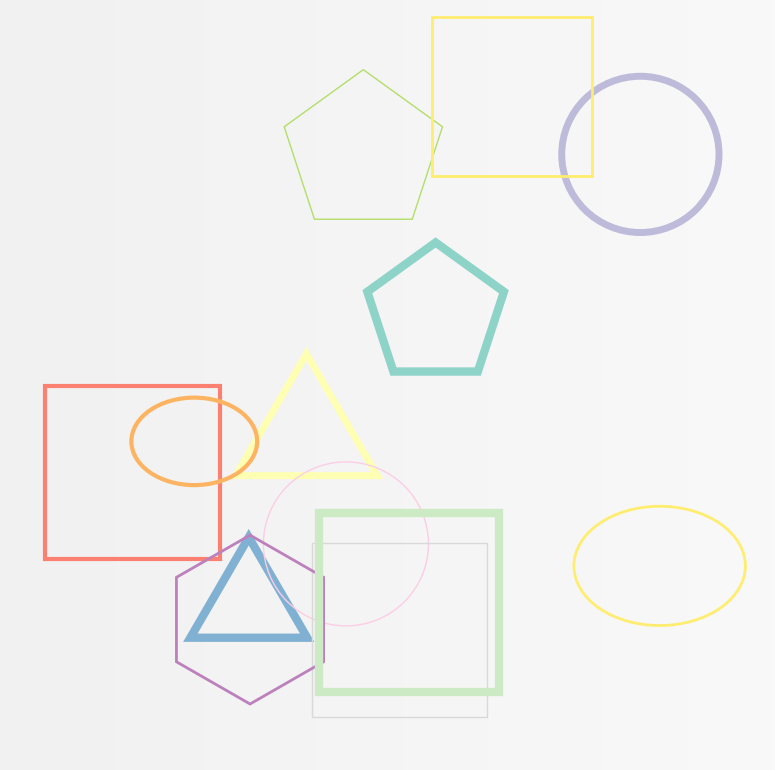[{"shape": "pentagon", "thickness": 3, "radius": 0.46, "center": [0.562, 0.592]}, {"shape": "triangle", "thickness": 2.5, "radius": 0.53, "center": [0.395, 0.435]}, {"shape": "circle", "thickness": 2.5, "radius": 0.51, "center": [0.826, 0.799]}, {"shape": "square", "thickness": 1.5, "radius": 0.56, "center": [0.171, 0.386]}, {"shape": "triangle", "thickness": 3, "radius": 0.44, "center": [0.321, 0.215]}, {"shape": "oval", "thickness": 1.5, "radius": 0.41, "center": [0.251, 0.427]}, {"shape": "pentagon", "thickness": 0.5, "radius": 0.54, "center": [0.469, 0.802]}, {"shape": "circle", "thickness": 0.5, "radius": 0.53, "center": [0.446, 0.294]}, {"shape": "square", "thickness": 0.5, "radius": 0.57, "center": [0.516, 0.182]}, {"shape": "hexagon", "thickness": 1, "radius": 0.55, "center": [0.323, 0.195]}, {"shape": "square", "thickness": 3, "radius": 0.58, "center": [0.527, 0.218]}, {"shape": "square", "thickness": 1, "radius": 0.52, "center": [0.66, 0.875]}, {"shape": "oval", "thickness": 1, "radius": 0.55, "center": [0.851, 0.265]}]